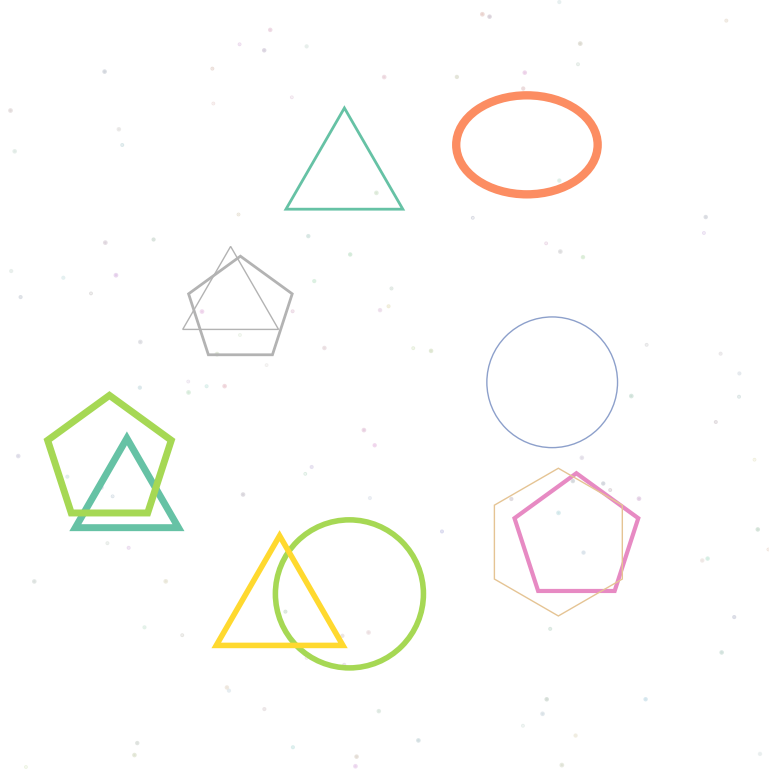[{"shape": "triangle", "thickness": 1, "radius": 0.44, "center": [0.447, 0.772]}, {"shape": "triangle", "thickness": 2.5, "radius": 0.39, "center": [0.165, 0.353]}, {"shape": "oval", "thickness": 3, "radius": 0.46, "center": [0.684, 0.812]}, {"shape": "circle", "thickness": 0.5, "radius": 0.42, "center": [0.717, 0.504]}, {"shape": "pentagon", "thickness": 1.5, "radius": 0.42, "center": [0.749, 0.301]}, {"shape": "circle", "thickness": 2, "radius": 0.48, "center": [0.454, 0.229]}, {"shape": "pentagon", "thickness": 2.5, "radius": 0.42, "center": [0.142, 0.402]}, {"shape": "triangle", "thickness": 2, "radius": 0.47, "center": [0.363, 0.209]}, {"shape": "hexagon", "thickness": 0.5, "radius": 0.48, "center": [0.725, 0.296]}, {"shape": "pentagon", "thickness": 1, "radius": 0.35, "center": [0.312, 0.597]}, {"shape": "triangle", "thickness": 0.5, "radius": 0.36, "center": [0.3, 0.608]}]